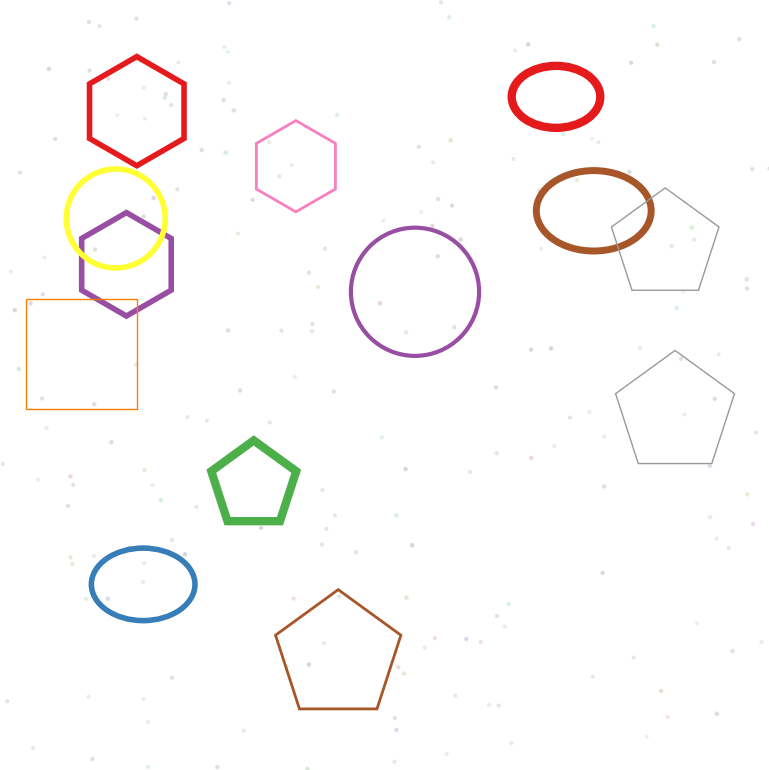[{"shape": "oval", "thickness": 3, "radius": 0.29, "center": [0.722, 0.874]}, {"shape": "hexagon", "thickness": 2, "radius": 0.35, "center": [0.178, 0.856]}, {"shape": "oval", "thickness": 2, "radius": 0.34, "center": [0.186, 0.241]}, {"shape": "pentagon", "thickness": 3, "radius": 0.29, "center": [0.33, 0.37]}, {"shape": "hexagon", "thickness": 2, "radius": 0.34, "center": [0.164, 0.657]}, {"shape": "circle", "thickness": 1.5, "radius": 0.42, "center": [0.539, 0.621]}, {"shape": "square", "thickness": 0.5, "radius": 0.36, "center": [0.106, 0.54]}, {"shape": "circle", "thickness": 2, "radius": 0.32, "center": [0.15, 0.716]}, {"shape": "pentagon", "thickness": 1, "radius": 0.43, "center": [0.439, 0.149]}, {"shape": "oval", "thickness": 2.5, "radius": 0.37, "center": [0.771, 0.726]}, {"shape": "hexagon", "thickness": 1, "radius": 0.3, "center": [0.384, 0.784]}, {"shape": "pentagon", "thickness": 0.5, "radius": 0.37, "center": [0.864, 0.682]}, {"shape": "pentagon", "thickness": 0.5, "radius": 0.41, "center": [0.877, 0.464]}]